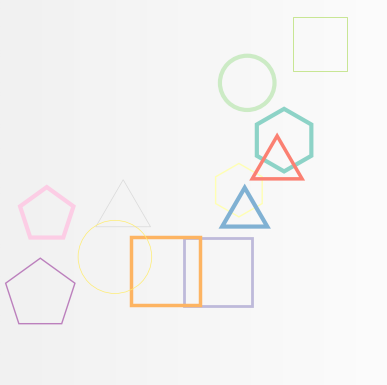[{"shape": "hexagon", "thickness": 3, "radius": 0.41, "center": [0.733, 0.636]}, {"shape": "hexagon", "thickness": 1, "radius": 0.35, "center": [0.617, 0.506]}, {"shape": "square", "thickness": 2, "radius": 0.44, "center": [0.562, 0.293]}, {"shape": "triangle", "thickness": 2.5, "radius": 0.37, "center": [0.715, 0.573]}, {"shape": "triangle", "thickness": 3, "radius": 0.34, "center": [0.632, 0.445]}, {"shape": "square", "thickness": 2.5, "radius": 0.44, "center": [0.427, 0.296]}, {"shape": "square", "thickness": 0.5, "radius": 0.35, "center": [0.825, 0.887]}, {"shape": "pentagon", "thickness": 3, "radius": 0.36, "center": [0.121, 0.442]}, {"shape": "triangle", "thickness": 0.5, "radius": 0.41, "center": [0.318, 0.452]}, {"shape": "pentagon", "thickness": 1, "radius": 0.47, "center": [0.104, 0.235]}, {"shape": "circle", "thickness": 3, "radius": 0.35, "center": [0.638, 0.785]}, {"shape": "circle", "thickness": 0.5, "radius": 0.47, "center": [0.297, 0.333]}]